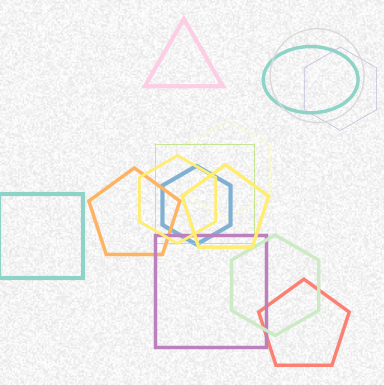[{"shape": "square", "thickness": 3, "radius": 0.54, "center": [0.107, 0.388]}, {"shape": "oval", "thickness": 2.5, "radius": 0.62, "center": [0.807, 0.793]}, {"shape": "hexagon", "thickness": 0.5, "radius": 0.64, "center": [0.592, 0.559]}, {"shape": "hexagon", "thickness": 0.5, "radius": 0.54, "center": [0.884, 0.77]}, {"shape": "pentagon", "thickness": 2.5, "radius": 0.62, "center": [0.79, 0.151]}, {"shape": "hexagon", "thickness": 3, "radius": 0.51, "center": [0.51, 0.467]}, {"shape": "pentagon", "thickness": 2.5, "radius": 0.62, "center": [0.349, 0.44]}, {"shape": "square", "thickness": 0.5, "radius": 0.64, "center": [0.531, 0.498]}, {"shape": "triangle", "thickness": 3, "radius": 0.58, "center": [0.478, 0.834]}, {"shape": "circle", "thickness": 1, "radius": 0.61, "center": [0.824, 0.804]}, {"shape": "square", "thickness": 2.5, "radius": 0.72, "center": [0.546, 0.244]}, {"shape": "hexagon", "thickness": 2.5, "radius": 0.65, "center": [0.715, 0.259]}, {"shape": "pentagon", "thickness": 2.5, "radius": 0.59, "center": [0.586, 0.454]}, {"shape": "hexagon", "thickness": 2, "radius": 0.57, "center": [0.461, 0.482]}]